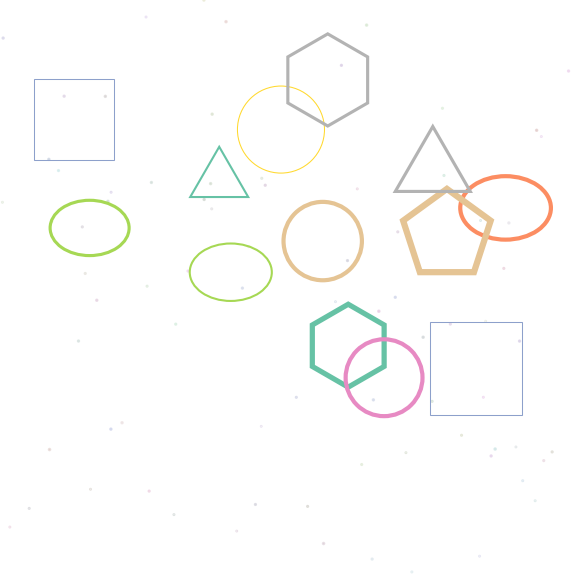[{"shape": "hexagon", "thickness": 2.5, "radius": 0.36, "center": [0.603, 0.401]}, {"shape": "triangle", "thickness": 1, "radius": 0.29, "center": [0.38, 0.687]}, {"shape": "oval", "thickness": 2, "radius": 0.39, "center": [0.875, 0.639]}, {"shape": "square", "thickness": 0.5, "radius": 0.35, "center": [0.128, 0.792]}, {"shape": "square", "thickness": 0.5, "radius": 0.4, "center": [0.825, 0.361]}, {"shape": "circle", "thickness": 2, "radius": 0.33, "center": [0.665, 0.345]}, {"shape": "oval", "thickness": 1.5, "radius": 0.34, "center": [0.155, 0.604]}, {"shape": "oval", "thickness": 1, "radius": 0.36, "center": [0.4, 0.528]}, {"shape": "circle", "thickness": 0.5, "radius": 0.38, "center": [0.487, 0.775]}, {"shape": "circle", "thickness": 2, "radius": 0.34, "center": [0.559, 0.582]}, {"shape": "pentagon", "thickness": 3, "radius": 0.4, "center": [0.774, 0.592]}, {"shape": "hexagon", "thickness": 1.5, "radius": 0.4, "center": [0.568, 0.861]}, {"shape": "triangle", "thickness": 1.5, "radius": 0.37, "center": [0.749, 0.705]}]